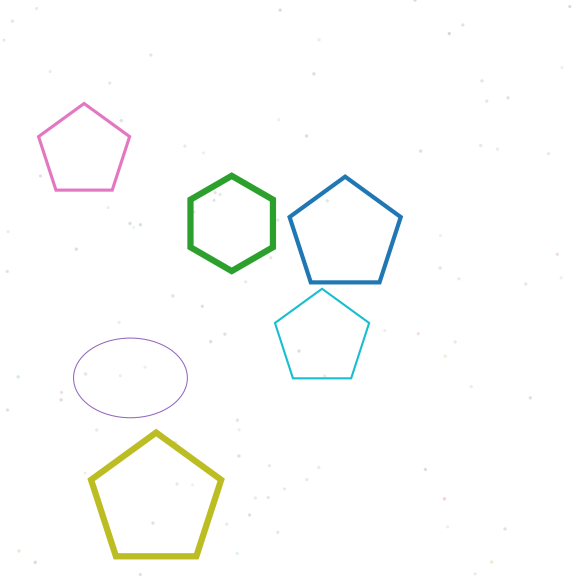[{"shape": "pentagon", "thickness": 2, "radius": 0.51, "center": [0.598, 0.592]}, {"shape": "hexagon", "thickness": 3, "radius": 0.41, "center": [0.401, 0.612]}, {"shape": "oval", "thickness": 0.5, "radius": 0.49, "center": [0.226, 0.345]}, {"shape": "pentagon", "thickness": 1.5, "radius": 0.41, "center": [0.146, 0.737]}, {"shape": "pentagon", "thickness": 3, "radius": 0.59, "center": [0.27, 0.132]}, {"shape": "pentagon", "thickness": 1, "radius": 0.43, "center": [0.558, 0.413]}]